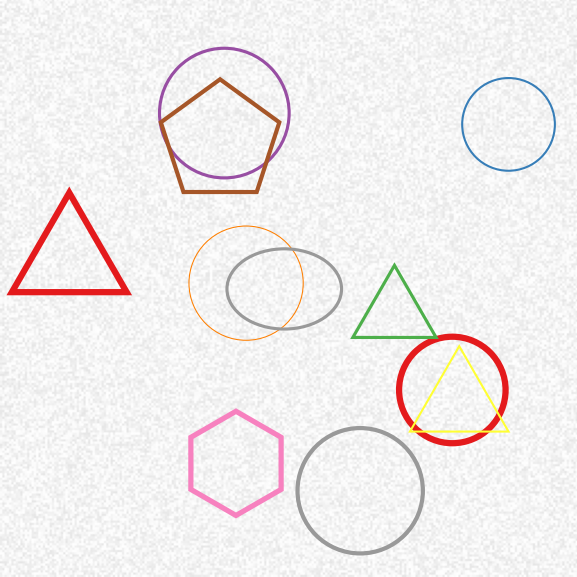[{"shape": "triangle", "thickness": 3, "radius": 0.57, "center": [0.12, 0.551]}, {"shape": "circle", "thickness": 3, "radius": 0.46, "center": [0.783, 0.324]}, {"shape": "circle", "thickness": 1, "radius": 0.4, "center": [0.881, 0.784]}, {"shape": "triangle", "thickness": 1.5, "radius": 0.42, "center": [0.683, 0.456]}, {"shape": "circle", "thickness": 1.5, "radius": 0.56, "center": [0.388, 0.803]}, {"shape": "circle", "thickness": 0.5, "radius": 0.49, "center": [0.426, 0.509]}, {"shape": "triangle", "thickness": 1, "radius": 0.49, "center": [0.795, 0.301]}, {"shape": "pentagon", "thickness": 2, "radius": 0.54, "center": [0.381, 0.754]}, {"shape": "hexagon", "thickness": 2.5, "radius": 0.45, "center": [0.409, 0.197]}, {"shape": "circle", "thickness": 2, "radius": 0.54, "center": [0.624, 0.149]}, {"shape": "oval", "thickness": 1.5, "radius": 0.5, "center": [0.492, 0.499]}]